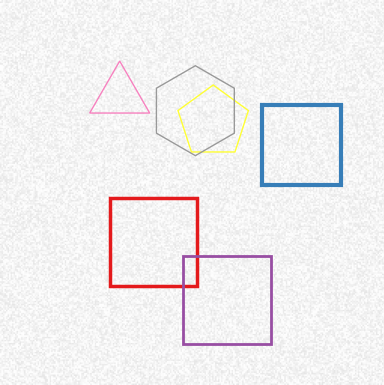[{"shape": "square", "thickness": 2.5, "radius": 0.57, "center": [0.398, 0.371]}, {"shape": "square", "thickness": 3, "radius": 0.52, "center": [0.782, 0.623]}, {"shape": "square", "thickness": 2, "radius": 0.57, "center": [0.59, 0.221]}, {"shape": "pentagon", "thickness": 1, "radius": 0.48, "center": [0.554, 0.683]}, {"shape": "triangle", "thickness": 1, "radius": 0.45, "center": [0.311, 0.751]}, {"shape": "hexagon", "thickness": 1, "radius": 0.58, "center": [0.507, 0.712]}]